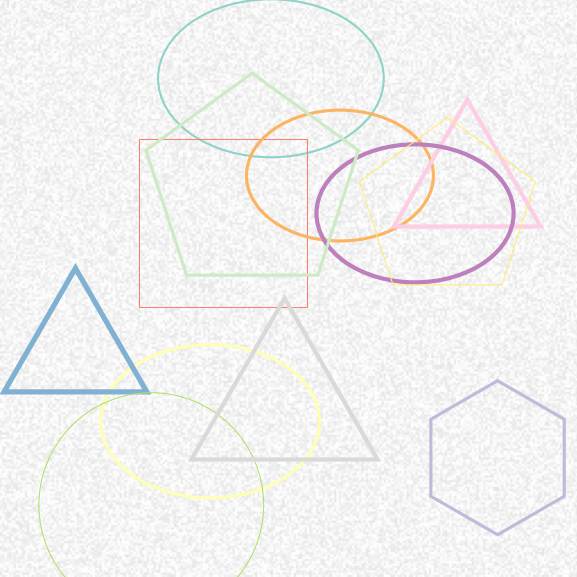[{"shape": "oval", "thickness": 1, "radius": 0.98, "center": [0.469, 0.864]}, {"shape": "oval", "thickness": 1.5, "radius": 0.95, "center": [0.364, 0.27]}, {"shape": "hexagon", "thickness": 1.5, "radius": 0.67, "center": [0.862, 0.206]}, {"shape": "square", "thickness": 0.5, "radius": 0.73, "center": [0.386, 0.613]}, {"shape": "triangle", "thickness": 2.5, "radius": 0.71, "center": [0.131, 0.392]}, {"shape": "oval", "thickness": 1.5, "radius": 0.81, "center": [0.589, 0.695]}, {"shape": "circle", "thickness": 0.5, "radius": 0.97, "center": [0.262, 0.125]}, {"shape": "triangle", "thickness": 2, "radius": 0.73, "center": [0.809, 0.68]}, {"shape": "triangle", "thickness": 2, "radius": 0.93, "center": [0.493, 0.297]}, {"shape": "oval", "thickness": 2, "radius": 0.85, "center": [0.719, 0.63]}, {"shape": "pentagon", "thickness": 1.5, "radius": 0.97, "center": [0.437, 0.679]}, {"shape": "pentagon", "thickness": 0.5, "radius": 0.8, "center": [0.775, 0.635]}]